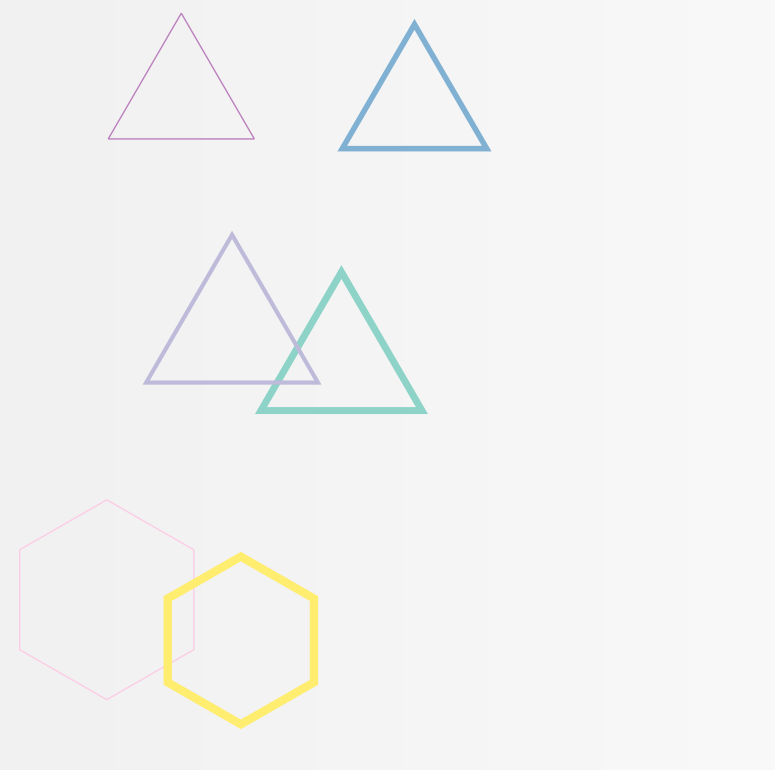[{"shape": "triangle", "thickness": 2.5, "radius": 0.6, "center": [0.441, 0.527]}, {"shape": "triangle", "thickness": 1.5, "radius": 0.64, "center": [0.299, 0.567]}, {"shape": "triangle", "thickness": 2, "radius": 0.54, "center": [0.535, 0.861]}, {"shape": "hexagon", "thickness": 0.5, "radius": 0.65, "center": [0.138, 0.221]}, {"shape": "triangle", "thickness": 0.5, "radius": 0.54, "center": [0.234, 0.874]}, {"shape": "hexagon", "thickness": 3, "radius": 0.54, "center": [0.311, 0.168]}]